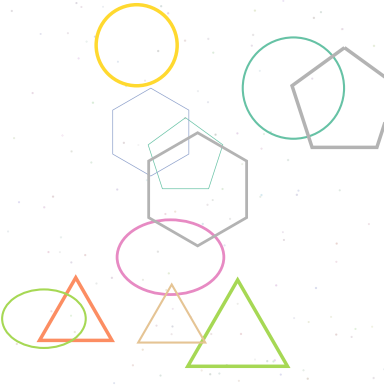[{"shape": "circle", "thickness": 1.5, "radius": 0.66, "center": [0.762, 0.771]}, {"shape": "pentagon", "thickness": 0.5, "radius": 0.51, "center": [0.482, 0.592]}, {"shape": "triangle", "thickness": 2.5, "radius": 0.54, "center": [0.197, 0.17]}, {"shape": "hexagon", "thickness": 0.5, "radius": 0.57, "center": [0.392, 0.657]}, {"shape": "oval", "thickness": 2, "radius": 0.69, "center": [0.443, 0.332]}, {"shape": "oval", "thickness": 1.5, "radius": 0.54, "center": [0.114, 0.172]}, {"shape": "triangle", "thickness": 2.5, "radius": 0.75, "center": [0.617, 0.123]}, {"shape": "circle", "thickness": 2.5, "radius": 0.53, "center": [0.355, 0.883]}, {"shape": "triangle", "thickness": 1.5, "radius": 0.5, "center": [0.446, 0.16]}, {"shape": "hexagon", "thickness": 2, "radius": 0.73, "center": [0.513, 0.508]}, {"shape": "pentagon", "thickness": 2.5, "radius": 0.72, "center": [0.895, 0.733]}]